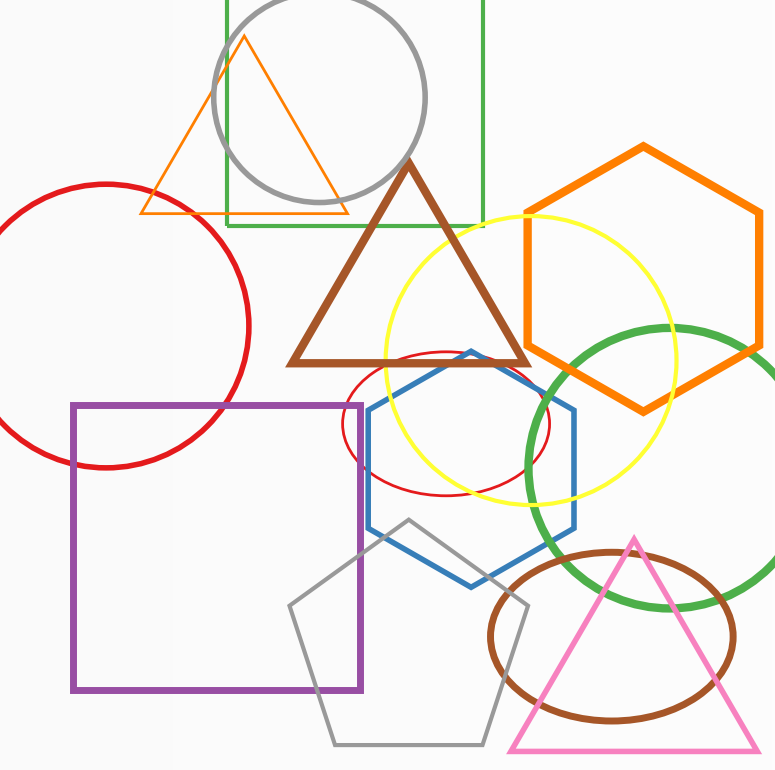[{"shape": "circle", "thickness": 2, "radius": 0.92, "center": [0.137, 0.577]}, {"shape": "oval", "thickness": 1, "radius": 0.67, "center": [0.576, 0.45]}, {"shape": "hexagon", "thickness": 2, "radius": 0.77, "center": [0.608, 0.391]}, {"shape": "circle", "thickness": 3, "radius": 0.91, "center": [0.864, 0.392]}, {"shape": "square", "thickness": 1.5, "radius": 0.83, "center": [0.458, 0.872]}, {"shape": "square", "thickness": 2.5, "radius": 0.93, "center": [0.279, 0.289]}, {"shape": "hexagon", "thickness": 3, "radius": 0.86, "center": [0.83, 0.638]}, {"shape": "triangle", "thickness": 1, "radius": 0.77, "center": [0.315, 0.799]}, {"shape": "circle", "thickness": 1.5, "radius": 0.94, "center": [0.685, 0.532]}, {"shape": "triangle", "thickness": 3, "radius": 0.87, "center": [0.527, 0.615]}, {"shape": "oval", "thickness": 2.5, "radius": 0.78, "center": [0.789, 0.173]}, {"shape": "triangle", "thickness": 2, "radius": 0.92, "center": [0.818, 0.116]}, {"shape": "pentagon", "thickness": 1.5, "radius": 0.81, "center": [0.527, 0.163]}, {"shape": "circle", "thickness": 2, "radius": 0.68, "center": [0.412, 0.873]}]